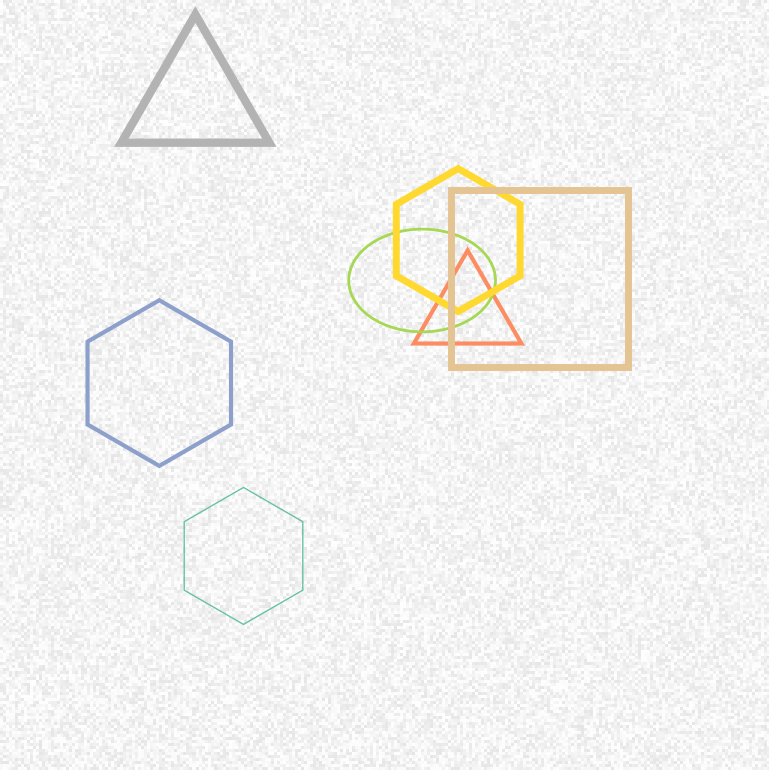[{"shape": "hexagon", "thickness": 0.5, "radius": 0.44, "center": [0.316, 0.278]}, {"shape": "triangle", "thickness": 1.5, "radius": 0.4, "center": [0.607, 0.594]}, {"shape": "hexagon", "thickness": 1.5, "radius": 0.54, "center": [0.207, 0.502]}, {"shape": "oval", "thickness": 1, "radius": 0.48, "center": [0.548, 0.636]}, {"shape": "hexagon", "thickness": 2.5, "radius": 0.46, "center": [0.595, 0.688]}, {"shape": "square", "thickness": 2.5, "radius": 0.57, "center": [0.701, 0.638]}, {"shape": "triangle", "thickness": 3, "radius": 0.55, "center": [0.254, 0.87]}]